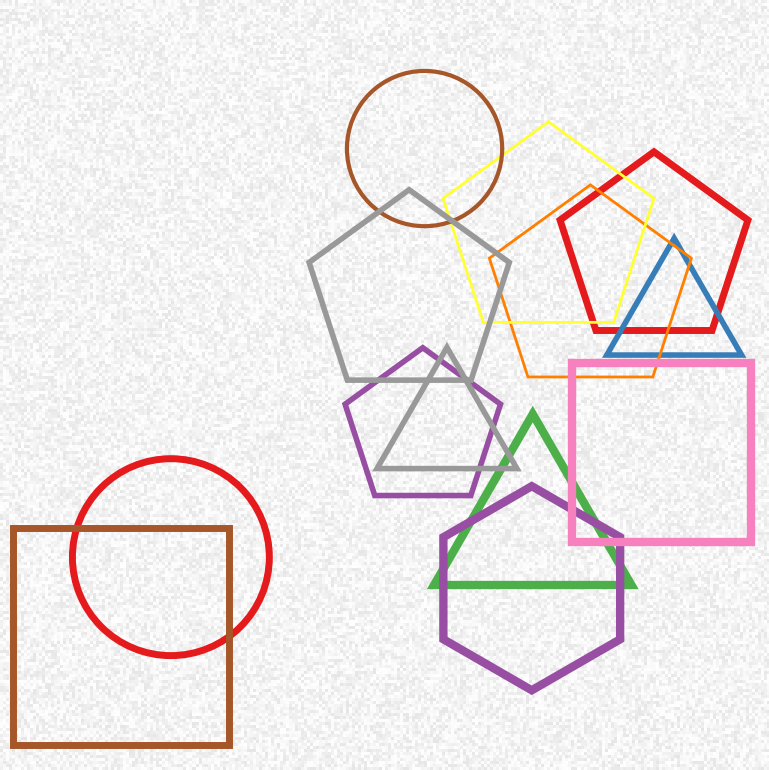[{"shape": "circle", "thickness": 2.5, "radius": 0.64, "center": [0.222, 0.276]}, {"shape": "pentagon", "thickness": 2.5, "radius": 0.64, "center": [0.849, 0.675]}, {"shape": "triangle", "thickness": 2, "radius": 0.51, "center": [0.876, 0.589]}, {"shape": "triangle", "thickness": 3, "radius": 0.74, "center": [0.692, 0.314]}, {"shape": "hexagon", "thickness": 3, "radius": 0.66, "center": [0.691, 0.236]}, {"shape": "pentagon", "thickness": 2, "radius": 0.53, "center": [0.549, 0.442]}, {"shape": "pentagon", "thickness": 1, "radius": 0.69, "center": [0.767, 0.622]}, {"shape": "pentagon", "thickness": 1, "radius": 0.72, "center": [0.712, 0.698]}, {"shape": "square", "thickness": 2.5, "radius": 0.7, "center": [0.157, 0.173]}, {"shape": "circle", "thickness": 1.5, "radius": 0.5, "center": [0.551, 0.807]}, {"shape": "square", "thickness": 3, "radius": 0.58, "center": [0.859, 0.413]}, {"shape": "triangle", "thickness": 2, "radius": 0.52, "center": [0.58, 0.444]}, {"shape": "pentagon", "thickness": 2, "radius": 0.68, "center": [0.531, 0.617]}]